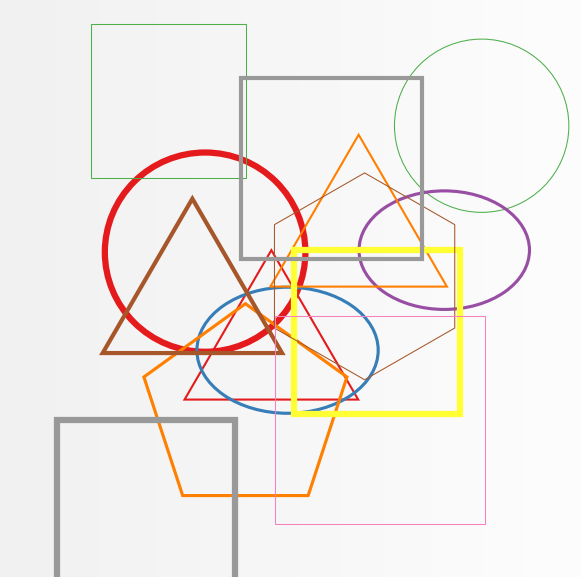[{"shape": "circle", "thickness": 3, "radius": 0.86, "center": [0.353, 0.563]}, {"shape": "triangle", "thickness": 1, "radius": 0.86, "center": [0.467, 0.393]}, {"shape": "oval", "thickness": 1.5, "radius": 0.78, "center": [0.495, 0.393]}, {"shape": "circle", "thickness": 0.5, "radius": 0.75, "center": [0.829, 0.781]}, {"shape": "square", "thickness": 0.5, "radius": 0.67, "center": [0.29, 0.824]}, {"shape": "oval", "thickness": 1.5, "radius": 0.73, "center": [0.764, 0.566]}, {"shape": "pentagon", "thickness": 1.5, "radius": 0.92, "center": [0.422, 0.29]}, {"shape": "triangle", "thickness": 1, "radius": 0.88, "center": [0.617, 0.59]}, {"shape": "square", "thickness": 3, "radius": 0.71, "center": [0.648, 0.424]}, {"shape": "hexagon", "thickness": 0.5, "radius": 0.9, "center": [0.627, 0.521]}, {"shape": "triangle", "thickness": 2, "radius": 0.89, "center": [0.331, 0.477]}, {"shape": "square", "thickness": 0.5, "radius": 0.9, "center": [0.654, 0.272]}, {"shape": "square", "thickness": 3, "radius": 0.77, "center": [0.252, 0.119]}, {"shape": "square", "thickness": 2, "radius": 0.78, "center": [0.57, 0.707]}]